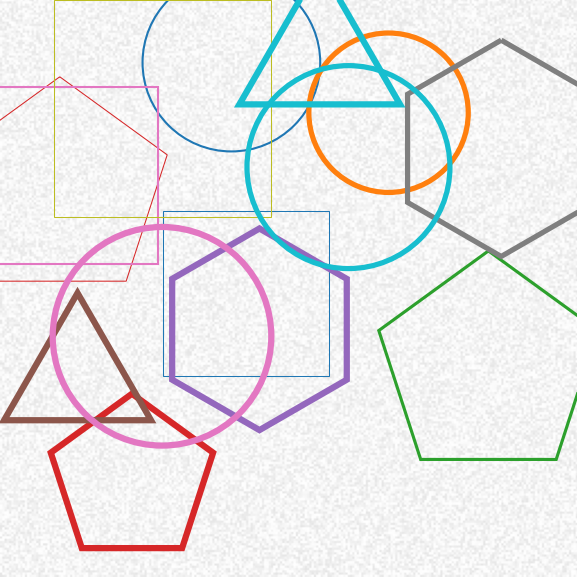[{"shape": "circle", "thickness": 1, "radius": 0.77, "center": [0.401, 0.891]}, {"shape": "square", "thickness": 0.5, "radius": 0.72, "center": [0.426, 0.49]}, {"shape": "circle", "thickness": 2.5, "radius": 0.69, "center": [0.673, 0.804]}, {"shape": "pentagon", "thickness": 1.5, "radius": 1.0, "center": [0.846, 0.365]}, {"shape": "pentagon", "thickness": 0.5, "radius": 0.98, "center": [0.103, 0.671]}, {"shape": "pentagon", "thickness": 3, "radius": 0.74, "center": [0.228, 0.17]}, {"shape": "hexagon", "thickness": 3, "radius": 0.87, "center": [0.449, 0.429]}, {"shape": "triangle", "thickness": 3, "radius": 0.73, "center": [0.134, 0.345]}, {"shape": "circle", "thickness": 3, "radius": 0.95, "center": [0.281, 0.417]}, {"shape": "square", "thickness": 1, "radius": 0.77, "center": [0.121, 0.695]}, {"shape": "hexagon", "thickness": 2.5, "radius": 0.94, "center": [0.868, 0.742]}, {"shape": "square", "thickness": 0.5, "radius": 0.94, "center": [0.281, 0.811]}, {"shape": "triangle", "thickness": 3, "radius": 0.8, "center": [0.554, 0.899]}, {"shape": "circle", "thickness": 2.5, "radius": 0.88, "center": [0.603, 0.71]}]